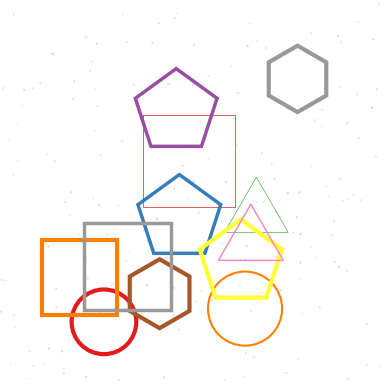[{"shape": "square", "thickness": 0.5, "radius": 0.59, "center": [0.491, 0.582]}, {"shape": "circle", "thickness": 3, "radius": 0.42, "center": [0.27, 0.164]}, {"shape": "pentagon", "thickness": 2.5, "radius": 0.57, "center": [0.466, 0.433]}, {"shape": "triangle", "thickness": 0.5, "radius": 0.48, "center": [0.666, 0.444]}, {"shape": "pentagon", "thickness": 2.5, "radius": 0.56, "center": [0.458, 0.71]}, {"shape": "circle", "thickness": 1.5, "radius": 0.48, "center": [0.636, 0.198]}, {"shape": "square", "thickness": 3, "radius": 0.49, "center": [0.207, 0.279]}, {"shape": "pentagon", "thickness": 3, "radius": 0.56, "center": [0.626, 0.318]}, {"shape": "hexagon", "thickness": 3, "radius": 0.45, "center": [0.415, 0.237]}, {"shape": "triangle", "thickness": 1, "radius": 0.49, "center": [0.652, 0.372]}, {"shape": "square", "thickness": 2.5, "radius": 0.57, "center": [0.331, 0.307]}, {"shape": "hexagon", "thickness": 3, "radius": 0.43, "center": [0.773, 0.795]}]